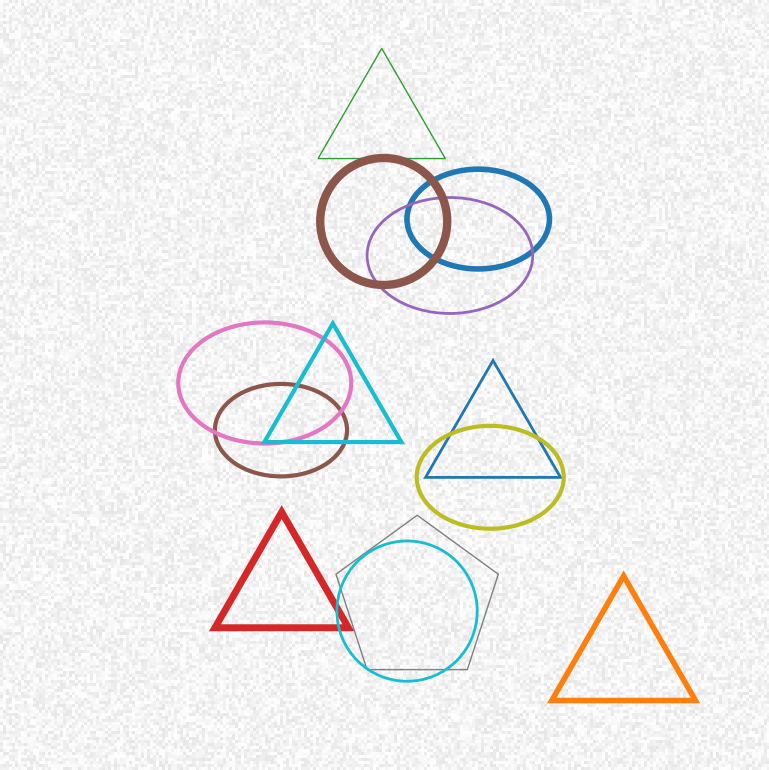[{"shape": "oval", "thickness": 2, "radius": 0.46, "center": [0.621, 0.716]}, {"shape": "triangle", "thickness": 1, "radius": 0.51, "center": [0.64, 0.431]}, {"shape": "triangle", "thickness": 2, "radius": 0.54, "center": [0.81, 0.144]}, {"shape": "triangle", "thickness": 0.5, "radius": 0.48, "center": [0.496, 0.842]}, {"shape": "triangle", "thickness": 2.5, "radius": 0.5, "center": [0.366, 0.235]}, {"shape": "oval", "thickness": 1, "radius": 0.54, "center": [0.584, 0.668]}, {"shape": "oval", "thickness": 1.5, "radius": 0.43, "center": [0.365, 0.441]}, {"shape": "circle", "thickness": 3, "radius": 0.41, "center": [0.498, 0.712]}, {"shape": "oval", "thickness": 1.5, "radius": 0.56, "center": [0.344, 0.503]}, {"shape": "pentagon", "thickness": 0.5, "radius": 0.55, "center": [0.542, 0.22]}, {"shape": "oval", "thickness": 1.5, "radius": 0.48, "center": [0.637, 0.38]}, {"shape": "circle", "thickness": 1, "radius": 0.46, "center": [0.529, 0.206]}, {"shape": "triangle", "thickness": 1.5, "radius": 0.51, "center": [0.432, 0.477]}]